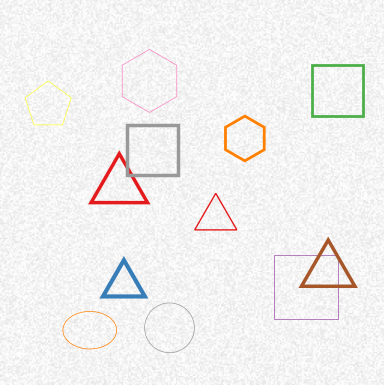[{"shape": "triangle", "thickness": 2.5, "radius": 0.42, "center": [0.31, 0.516]}, {"shape": "triangle", "thickness": 1, "radius": 0.32, "center": [0.56, 0.435]}, {"shape": "triangle", "thickness": 3, "radius": 0.31, "center": [0.322, 0.261]}, {"shape": "square", "thickness": 2, "radius": 0.33, "center": [0.877, 0.764]}, {"shape": "square", "thickness": 0.5, "radius": 0.41, "center": [0.796, 0.255]}, {"shape": "oval", "thickness": 0.5, "radius": 0.35, "center": [0.233, 0.142]}, {"shape": "hexagon", "thickness": 2, "radius": 0.29, "center": [0.636, 0.64]}, {"shape": "pentagon", "thickness": 0.5, "radius": 0.32, "center": [0.125, 0.727]}, {"shape": "triangle", "thickness": 2.5, "radius": 0.4, "center": [0.852, 0.296]}, {"shape": "hexagon", "thickness": 0.5, "radius": 0.41, "center": [0.388, 0.79]}, {"shape": "square", "thickness": 2.5, "radius": 0.33, "center": [0.396, 0.61]}, {"shape": "circle", "thickness": 0.5, "radius": 0.32, "center": [0.44, 0.148]}]